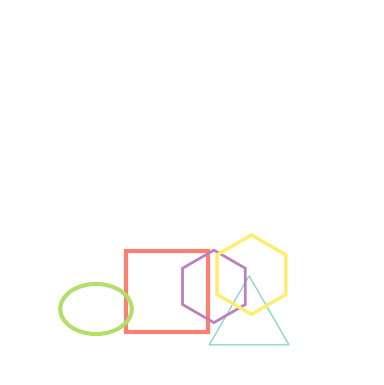[{"shape": "triangle", "thickness": 1, "radius": 0.6, "center": [0.647, 0.164]}, {"shape": "square", "thickness": 3, "radius": 0.53, "center": [0.434, 0.242]}, {"shape": "oval", "thickness": 3, "radius": 0.46, "center": [0.249, 0.197]}, {"shape": "hexagon", "thickness": 2, "radius": 0.47, "center": [0.556, 0.256]}, {"shape": "hexagon", "thickness": 2.5, "radius": 0.52, "center": [0.653, 0.287]}]